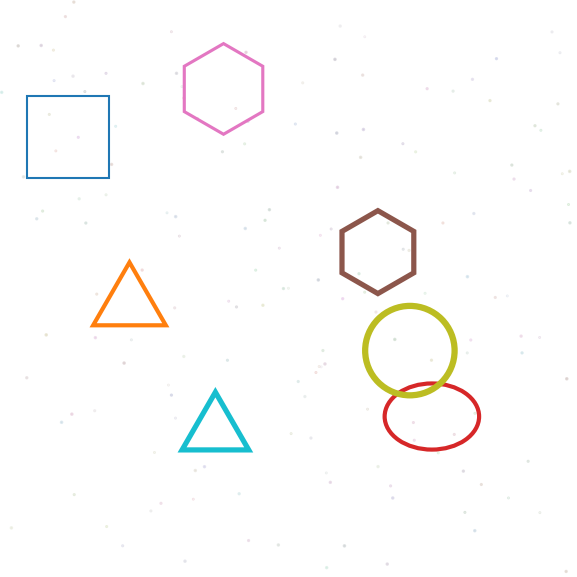[{"shape": "square", "thickness": 1, "radius": 0.36, "center": [0.118, 0.762]}, {"shape": "triangle", "thickness": 2, "radius": 0.36, "center": [0.224, 0.472]}, {"shape": "oval", "thickness": 2, "radius": 0.41, "center": [0.748, 0.278]}, {"shape": "hexagon", "thickness": 2.5, "radius": 0.36, "center": [0.654, 0.563]}, {"shape": "hexagon", "thickness": 1.5, "radius": 0.39, "center": [0.387, 0.845]}, {"shape": "circle", "thickness": 3, "radius": 0.39, "center": [0.71, 0.392]}, {"shape": "triangle", "thickness": 2.5, "radius": 0.33, "center": [0.373, 0.253]}]